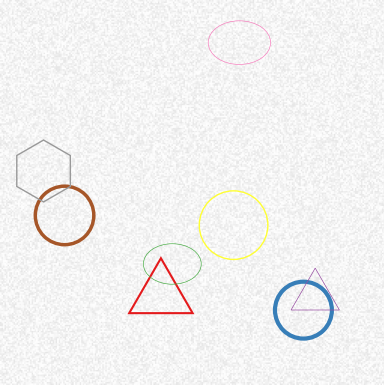[{"shape": "triangle", "thickness": 1.5, "radius": 0.48, "center": [0.418, 0.234]}, {"shape": "circle", "thickness": 3, "radius": 0.37, "center": [0.788, 0.194]}, {"shape": "oval", "thickness": 0.5, "radius": 0.38, "center": [0.448, 0.314]}, {"shape": "triangle", "thickness": 0.5, "radius": 0.36, "center": [0.819, 0.231]}, {"shape": "circle", "thickness": 1, "radius": 0.45, "center": [0.607, 0.415]}, {"shape": "circle", "thickness": 2.5, "radius": 0.38, "center": [0.168, 0.44]}, {"shape": "oval", "thickness": 0.5, "radius": 0.41, "center": [0.622, 0.889]}, {"shape": "hexagon", "thickness": 1, "radius": 0.4, "center": [0.113, 0.556]}]